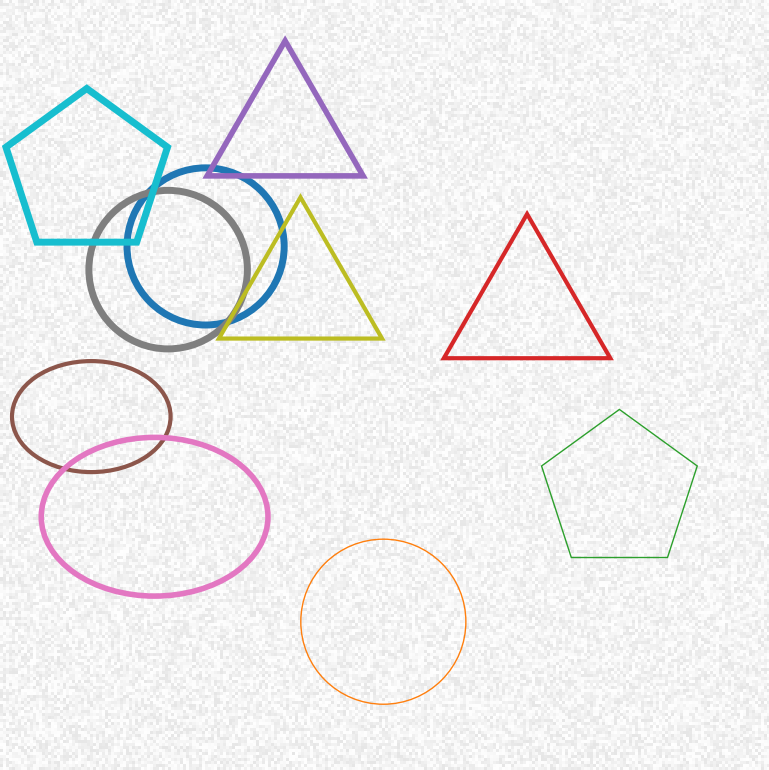[{"shape": "circle", "thickness": 2.5, "radius": 0.51, "center": [0.267, 0.68]}, {"shape": "circle", "thickness": 0.5, "radius": 0.54, "center": [0.498, 0.193]}, {"shape": "pentagon", "thickness": 0.5, "radius": 0.53, "center": [0.804, 0.362]}, {"shape": "triangle", "thickness": 1.5, "radius": 0.62, "center": [0.685, 0.597]}, {"shape": "triangle", "thickness": 2, "radius": 0.58, "center": [0.37, 0.83]}, {"shape": "oval", "thickness": 1.5, "radius": 0.51, "center": [0.119, 0.459]}, {"shape": "oval", "thickness": 2, "radius": 0.74, "center": [0.201, 0.329]}, {"shape": "circle", "thickness": 2.5, "radius": 0.51, "center": [0.218, 0.65]}, {"shape": "triangle", "thickness": 1.5, "radius": 0.61, "center": [0.39, 0.621]}, {"shape": "pentagon", "thickness": 2.5, "radius": 0.55, "center": [0.113, 0.775]}]